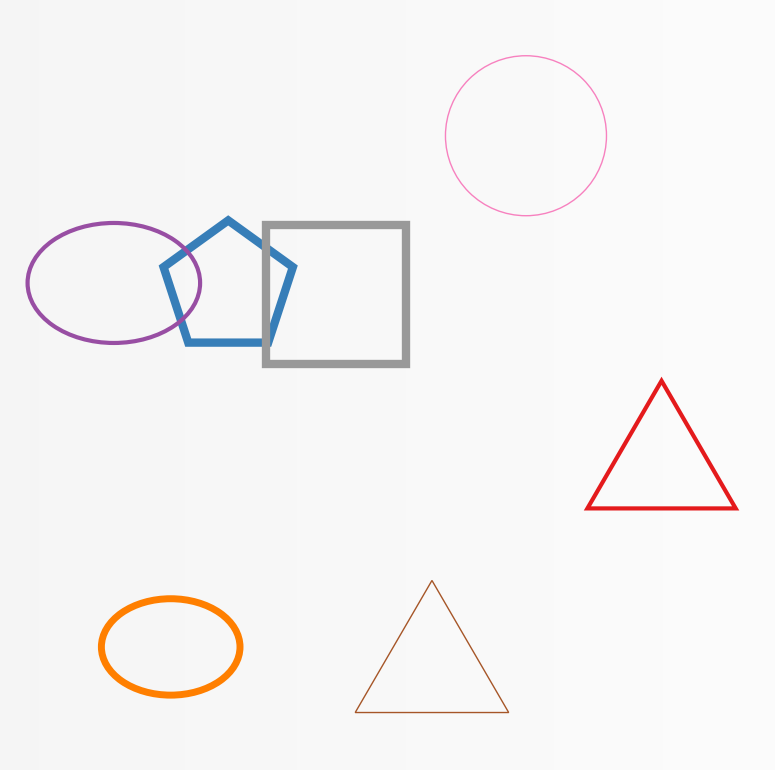[{"shape": "triangle", "thickness": 1.5, "radius": 0.55, "center": [0.854, 0.395]}, {"shape": "pentagon", "thickness": 3, "radius": 0.44, "center": [0.294, 0.626]}, {"shape": "oval", "thickness": 1.5, "radius": 0.56, "center": [0.147, 0.633]}, {"shape": "oval", "thickness": 2.5, "radius": 0.45, "center": [0.22, 0.16]}, {"shape": "triangle", "thickness": 0.5, "radius": 0.57, "center": [0.557, 0.132]}, {"shape": "circle", "thickness": 0.5, "radius": 0.52, "center": [0.679, 0.824]}, {"shape": "square", "thickness": 3, "radius": 0.45, "center": [0.433, 0.618]}]